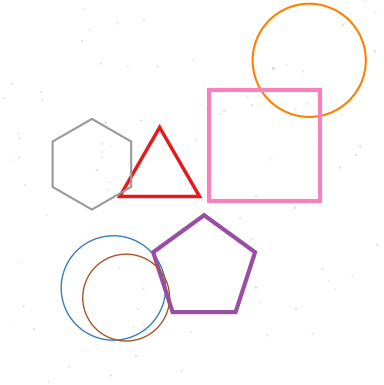[{"shape": "triangle", "thickness": 2.5, "radius": 0.6, "center": [0.415, 0.549]}, {"shape": "circle", "thickness": 1, "radius": 0.68, "center": [0.294, 0.252]}, {"shape": "pentagon", "thickness": 3, "radius": 0.7, "center": [0.53, 0.302]}, {"shape": "circle", "thickness": 1.5, "radius": 0.74, "center": [0.803, 0.843]}, {"shape": "circle", "thickness": 1, "radius": 0.56, "center": [0.328, 0.227]}, {"shape": "square", "thickness": 3, "radius": 0.72, "center": [0.687, 0.622]}, {"shape": "hexagon", "thickness": 1.5, "radius": 0.59, "center": [0.239, 0.573]}]